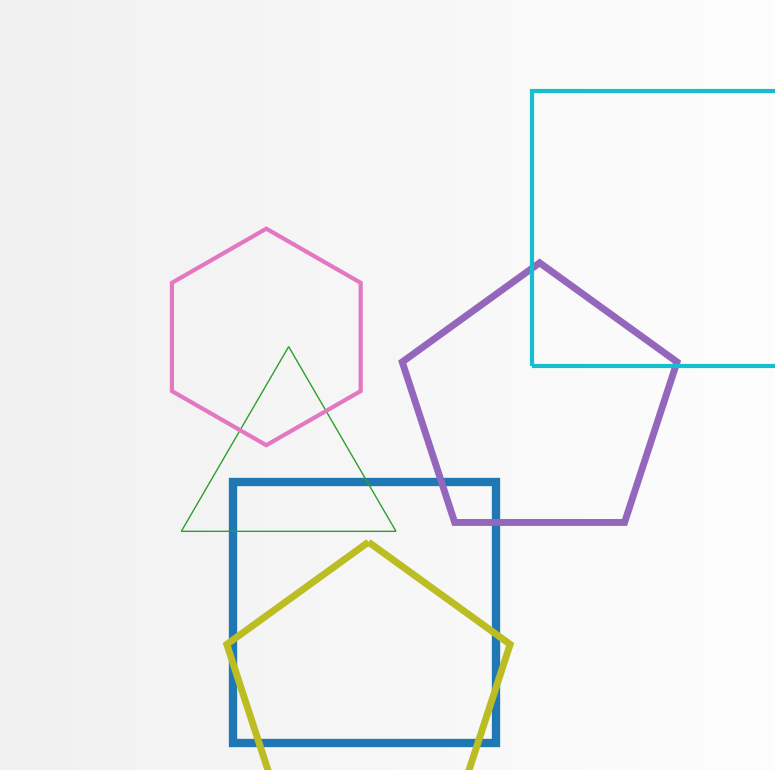[{"shape": "square", "thickness": 3, "radius": 0.85, "center": [0.47, 0.204]}, {"shape": "triangle", "thickness": 0.5, "radius": 0.8, "center": [0.372, 0.39]}, {"shape": "pentagon", "thickness": 2.5, "radius": 0.93, "center": [0.696, 0.472]}, {"shape": "hexagon", "thickness": 1.5, "radius": 0.7, "center": [0.344, 0.562]}, {"shape": "pentagon", "thickness": 2.5, "radius": 0.96, "center": [0.475, 0.104]}, {"shape": "square", "thickness": 1.5, "radius": 0.89, "center": [0.865, 0.703]}]